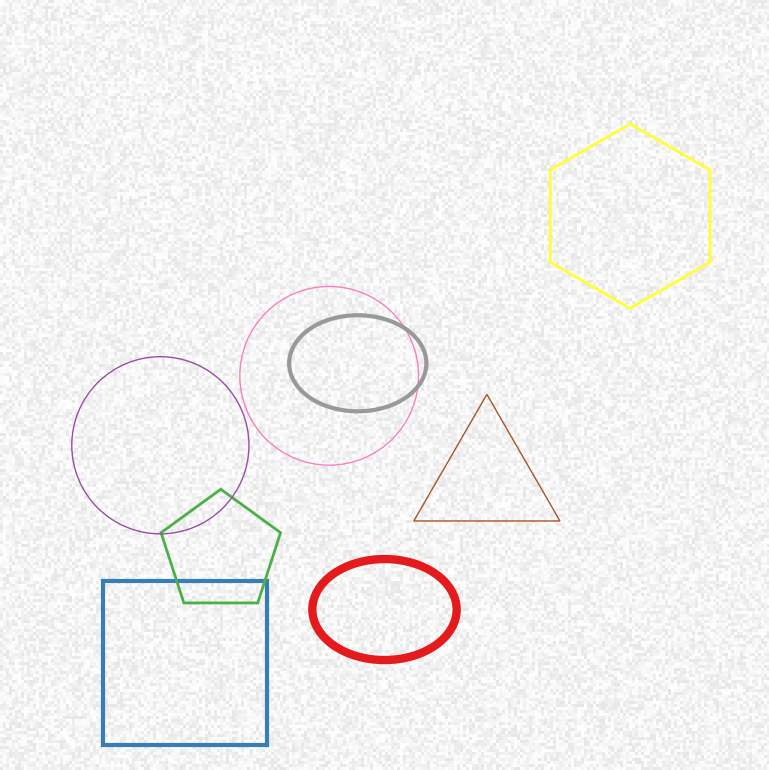[{"shape": "oval", "thickness": 3, "radius": 0.47, "center": [0.499, 0.208]}, {"shape": "square", "thickness": 1.5, "radius": 0.53, "center": [0.24, 0.139]}, {"shape": "pentagon", "thickness": 1, "radius": 0.41, "center": [0.287, 0.283]}, {"shape": "circle", "thickness": 0.5, "radius": 0.58, "center": [0.208, 0.422]}, {"shape": "hexagon", "thickness": 1, "radius": 0.6, "center": [0.818, 0.719]}, {"shape": "triangle", "thickness": 0.5, "radius": 0.55, "center": [0.632, 0.378]}, {"shape": "circle", "thickness": 0.5, "radius": 0.58, "center": [0.428, 0.512]}, {"shape": "oval", "thickness": 1.5, "radius": 0.45, "center": [0.465, 0.528]}]